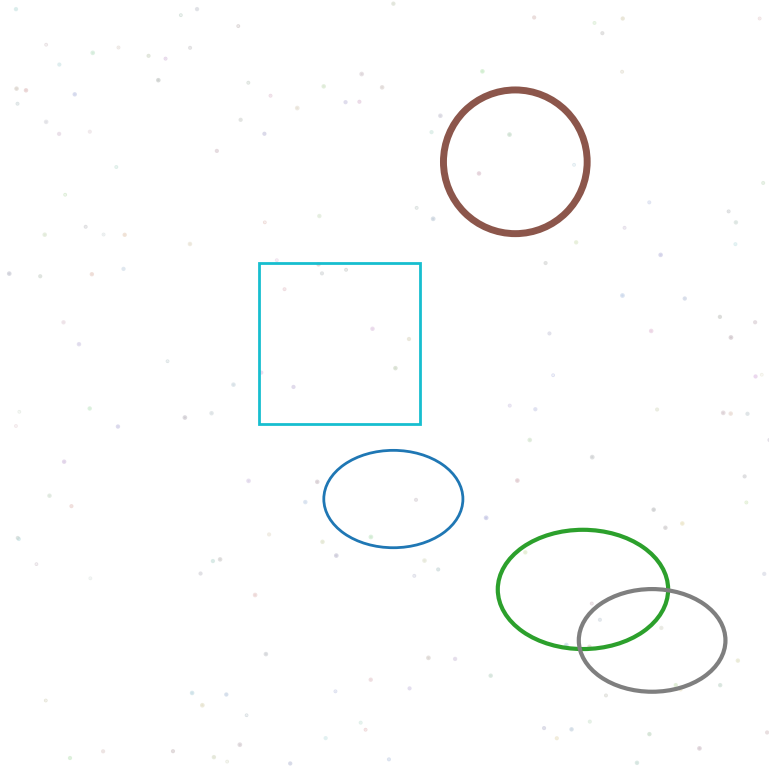[{"shape": "oval", "thickness": 1, "radius": 0.45, "center": [0.511, 0.352]}, {"shape": "oval", "thickness": 1.5, "radius": 0.55, "center": [0.757, 0.235]}, {"shape": "circle", "thickness": 2.5, "radius": 0.47, "center": [0.669, 0.79]}, {"shape": "oval", "thickness": 1.5, "radius": 0.48, "center": [0.847, 0.168]}, {"shape": "square", "thickness": 1, "radius": 0.52, "center": [0.441, 0.554]}]